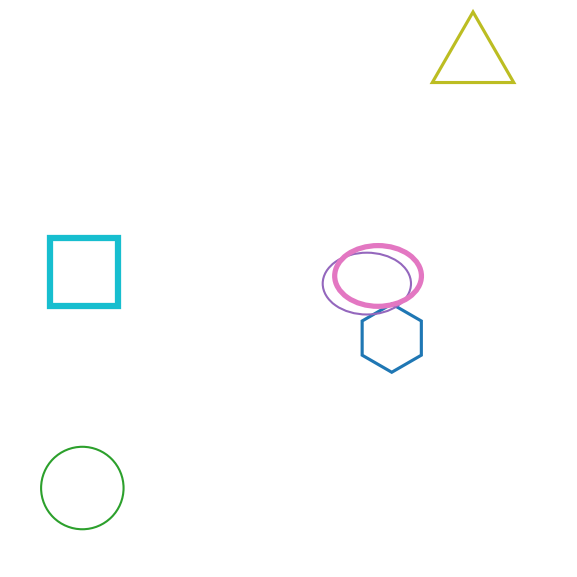[{"shape": "hexagon", "thickness": 1.5, "radius": 0.3, "center": [0.678, 0.414]}, {"shape": "circle", "thickness": 1, "radius": 0.36, "center": [0.143, 0.154]}, {"shape": "oval", "thickness": 1, "radius": 0.38, "center": [0.635, 0.508]}, {"shape": "oval", "thickness": 2.5, "radius": 0.38, "center": [0.655, 0.521]}, {"shape": "triangle", "thickness": 1.5, "radius": 0.41, "center": [0.819, 0.897]}, {"shape": "square", "thickness": 3, "radius": 0.3, "center": [0.145, 0.528]}]